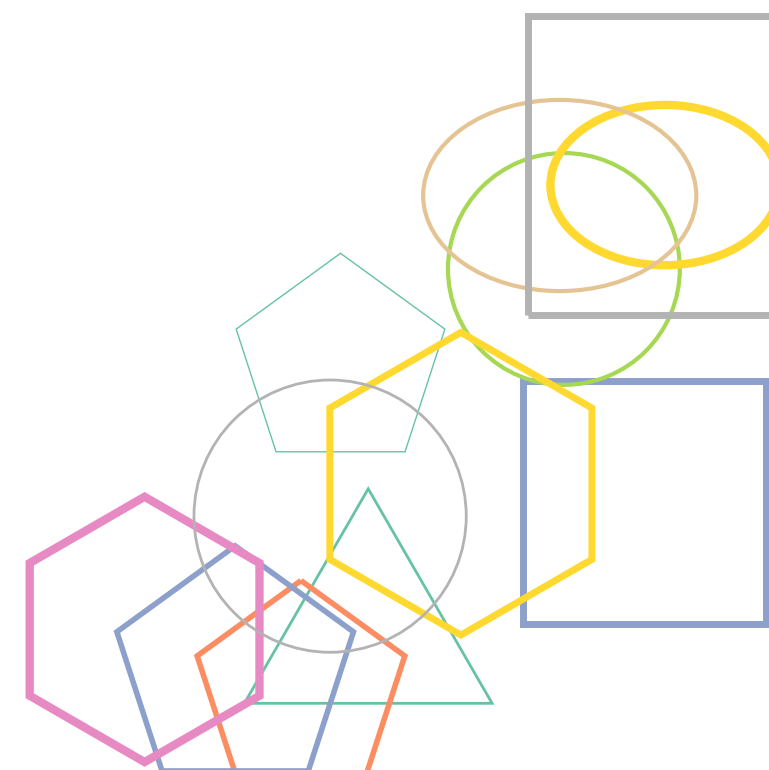[{"shape": "pentagon", "thickness": 0.5, "radius": 0.71, "center": [0.442, 0.529]}, {"shape": "triangle", "thickness": 1, "radius": 0.93, "center": [0.478, 0.179]}, {"shape": "pentagon", "thickness": 2, "radius": 0.71, "center": [0.391, 0.104]}, {"shape": "square", "thickness": 2.5, "radius": 0.79, "center": [0.837, 0.348]}, {"shape": "pentagon", "thickness": 2, "radius": 0.81, "center": [0.305, 0.129]}, {"shape": "hexagon", "thickness": 3, "radius": 0.86, "center": [0.188, 0.183]}, {"shape": "circle", "thickness": 1.5, "radius": 0.75, "center": [0.732, 0.651]}, {"shape": "oval", "thickness": 3, "radius": 0.74, "center": [0.864, 0.76]}, {"shape": "hexagon", "thickness": 2.5, "radius": 0.98, "center": [0.599, 0.372]}, {"shape": "oval", "thickness": 1.5, "radius": 0.89, "center": [0.727, 0.746]}, {"shape": "square", "thickness": 2.5, "radius": 0.97, "center": [0.879, 0.785]}, {"shape": "circle", "thickness": 1, "radius": 0.88, "center": [0.429, 0.33]}]